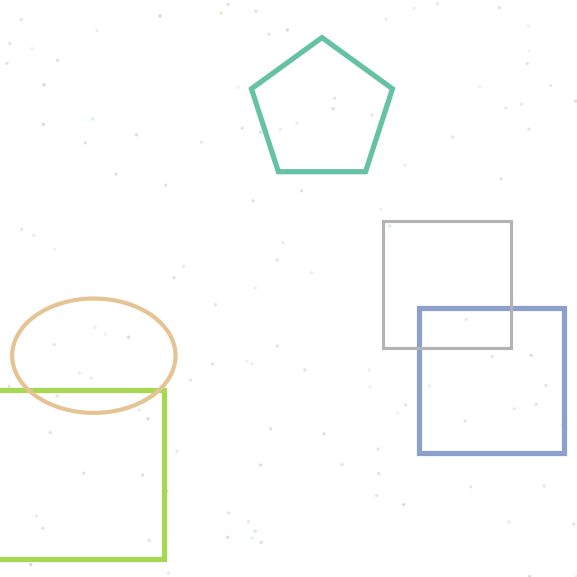[{"shape": "pentagon", "thickness": 2.5, "radius": 0.64, "center": [0.557, 0.806]}, {"shape": "square", "thickness": 2.5, "radius": 0.62, "center": [0.851, 0.34]}, {"shape": "square", "thickness": 2.5, "radius": 0.73, "center": [0.137, 0.178]}, {"shape": "oval", "thickness": 2, "radius": 0.71, "center": [0.162, 0.383]}, {"shape": "square", "thickness": 1.5, "radius": 0.55, "center": [0.774, 0.507]}]